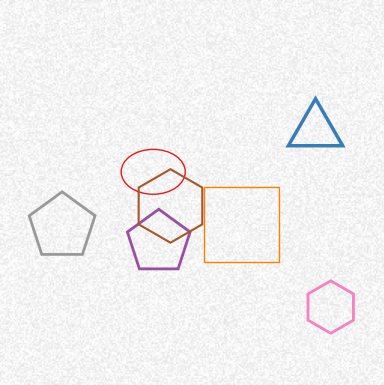[{"shape": "oval", "thickness": 1, "radius": 0.42, "center": [0.398, 0.554]}, {"shape": "triangle", "thickness": 2.5, "radius": 0.41, "center": [0.82, 0.662]}, {"shape": "pentagon", "thickness": 2, "radius": 0.43, "center": [0.412, 0.371]}, {"shape": "square", "thickness": 1, "radius": 0.48, "center": [0.627, 0.417]}, {"shape": "hexagon", "thickness": 1.5, "radius": 0.48, "center": [0.443, 0.465]}, {"shape": "hexagon", "thickness": 2, "radius": 0.34, "center": [0.859, 0.202]}, {"shape": "pentagon", "thickness": 2, "radius": 0.45, "center": [0.161, 0.412]}]